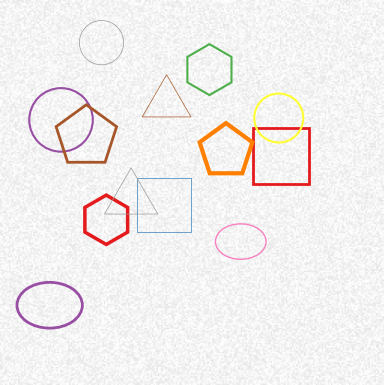[{"shape": "square", "thickness": 2, "radius": 0.36, "center": [0.729, 0.595]}, {"shape": "hexagon", "thickness": 2.5, "radius": 0.32, "center": [0.276, 0.429]}, {"shape": "square", "thickness": 0.5, "radius": 0.35, "center": [0.427, 0.467]}, {"shape": "hexagon", "thickness": 1.5, "radius": 0.33, "center": [0.544, 0.819]}, {"shape": "circle", "thickness": 1.5, "radius": 0.41, "center": [0.159, 0.689]}, {"shape": "oval", "thickness": 2, "radius": 0.42, "center": [0.129, 0.207]}, {"shape": "pentagon", "thickness": 3, "radius": 0.36, "center": [0.587, 0.608]}, {"shape": "circle", "thickness": 1.5, "radius": 0.32, "center": [0.724, 0.693]}, {"shape": "triangle", "thickness": 0.5, "radius": 0.37, "center": [0.433, 0.733]}, {"shape": "pentagon", "thickness": 2, "radius": 0.41, "center": [0.224, 0.645]}, {"shape": "oval", "thickness": 1, "radius": 0.33, "center": [0.625, 0.373]}, {"shape": "triangle", "thickness": 0.5, "radius": 0.4, "center": [0.341, 0.484]}, {"shape": "circle", "thickness": 0.5, "radius": 0.29, "center": [0.264, 0.889]}]